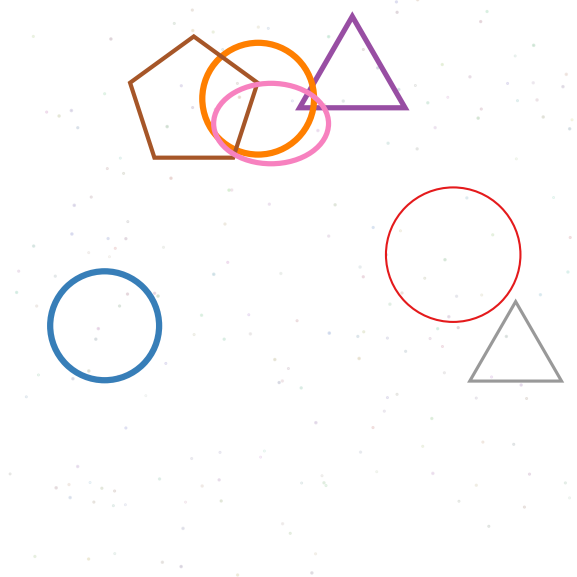[{"shape": "circle", "thickness": 1, "radius": 0.58, "center": [0.785, 0.558]}, {"shape": "circle", "thickness": 3, "radius": 0.47, "center": [0.181, 0.435]}, {"shape": "triangle", "thickness": 2.5, "radius": 0.53, "center": [0.61, 0.865]}, {"shape": "circle", "thickness": 3, "radius": 0.48, "center": [0.447, 0.828]}, {"shape": "pentagon", "thickness": 2, "radius": 0.58, "center": [0.336, 0.82]}, {"shape": "oval", "thickness": 2.5, "radius": 0.5, "center": [0.469, 0.785]}, {"shape": "triangle", "thickness": 1.5, "radius": 0.46, "center": [0.893, 0.385]}]